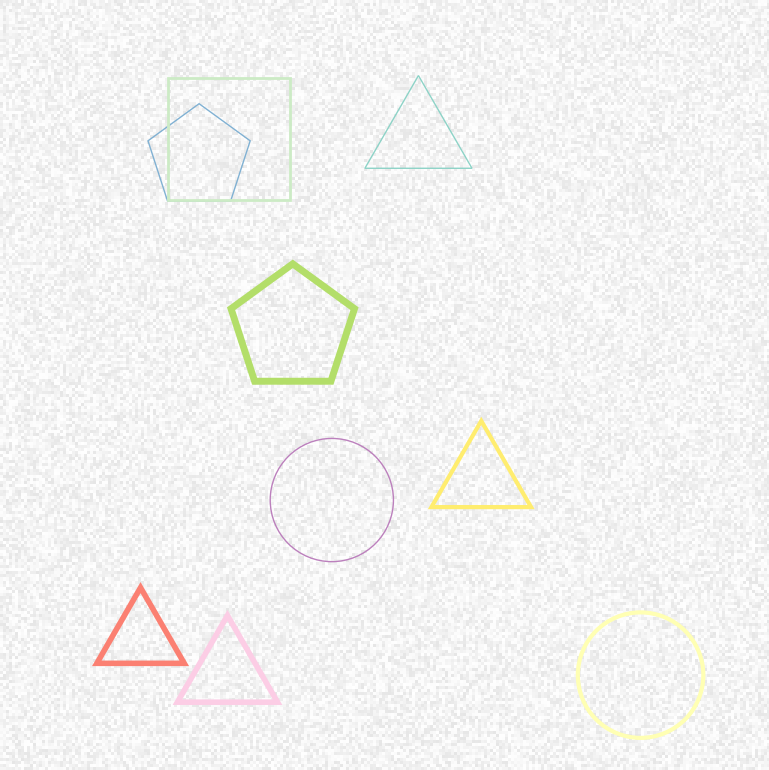[{"shape": "triangle", "thickness": 0.5, "radius": 0.4, "center": [0.543, 0.822]}, {"shape": "circle", "thickness": 1.5, "radius": 0.41, "center": [0.832, 0.123]}, {"shape": "triangle", "thickness": 2, "radius": 0.33, "center": [0.183, 0.171]}, {"shape": "pentagon", "thickness": 0.5, "radius": 0.35, "center": [0.259, 0.796]}, {"shape": "pentagon", "thickness": 2.5, "radius": 0.42, "center": [0.38, 0.573]}, {"shape": "triangle", "thickness": 2, "radius": 0.38, "center": [0.295, 0.126]}, {"shape": "circle", "thickness": 0.5, "radius": 0.4, "center": [0.431, 0.351]}, {"shape": "square", "thickness": 1, "radius": 0.4, "center": [0.297, 0.819]}, {"shape": "triangle", "thickness": 1.5, "radius": 0.37, "center": [0.625, 0.379]}]